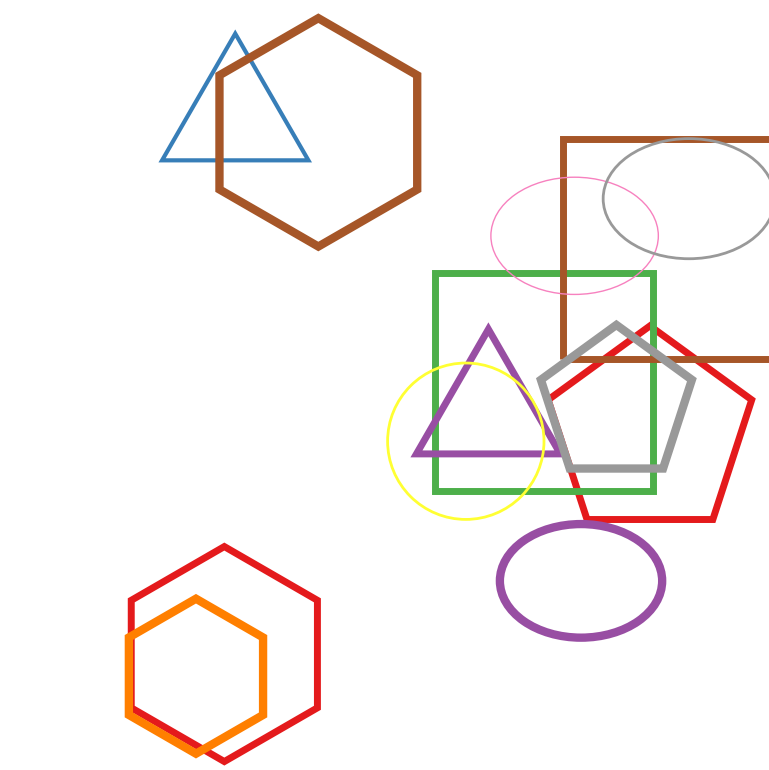[{"shape": "hexagon", "thickness": 2.5, "radius": 0.7, "center": [0.291, 0.151]}, {"shape": "pentagon", "thickness": 2.5, "radius": 0.69, "center": [0.844, 0.438]}, {"shape": "triangle", "thickness": 1.5, "radius": 0.55, "center": [0.306, 0.847]}, {"shape": "square", "thickness": 2.5, "radius": 0.71, "center": [0.707, 0.504]}, {"shape": "oval", "thickness": 3, "radius": 0.53, "center": [0.755, 0.246]}, {"shape": "triangle", "thickness": 2.5, "radius": 0.54, "center": [0.634, 0.464]}, {"shape": "hexagon", "thickness": 3, "radius": 0.5, "center": [0.255, 0.122]}, {"shape": "circle", "thickness": 1, "radius": 0.51, "center": [0.605, 0.427]}, {"shape": "hexagon", "thickness": 3, "radius": 0.74, "center": [0.413, 0.828]}, {"shape": "square", "thickness": 2.5, "radius": 0.72, "center": [0.874, 0.677]}, {"shape": "oval", "thickness": 0.5, "radius": 0.54, "center": [0.746, 0.694]}, {"shape": "oval", "thickness": 1, "radius": 0.56, "center": [0.895, 0.742]}, {"shape": "pentagon", "thickness": 3, "radius": 0.52, "center": [0.801, 0.475]}]